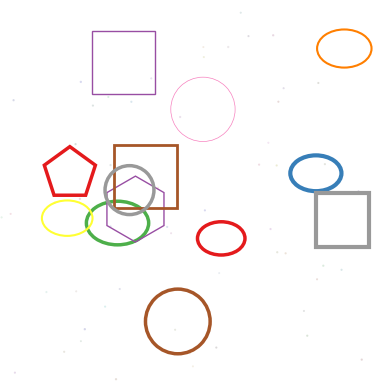[{"shape": "oval", "thickness": 2.5, "radius": 0.31, "center": [0.575, 0.381]}, {"shape": "pentagon", "thickness": 2.5, "radius": 0.35, "center": [0.181, 0.549]}, {"shape": "oval", "thickness": 3, "radius": 0.33, "center": [0.82, 0.55]}, {"shape": "oval", "thickness": 2.5, "radius": 0.4, "center": [0.305, 0.421]}, {"shape": "hexagon", "thickness": 1, "radius": 0.43, "center": [0.352, 0.457]}, {"shape": "square", "thickness": 1, "radius": 0.41, "center": [0.32, 0.838]}, {"shape": "oval", "thickness": 1.5, "radius": 0.35, "center": [0.894, 0.874]}, {"shape": "oval", "thickness": 1.5, "radius": 0.33, "center": [0.175, 0.433]}, {"shape": "circle", "thickness": 2.5, "radius": 0.42, "center": [0.462, 0.165]}, {"shape": "square", "thickness": 2, "radius": 0.41, "center": [0.377, 0.542]}, {"shape": "circle", "thickness": 0.5, "radius": 0.42, "center": [0.527, 0.716]}, {"shape": "circle", "thickness": 2.5, "radius": 0.32, "center": [0.336, 0.506]}, {"shape": "square", "thickness": 3, "radius": 0.35, "center": [0.89, 0.428]}]